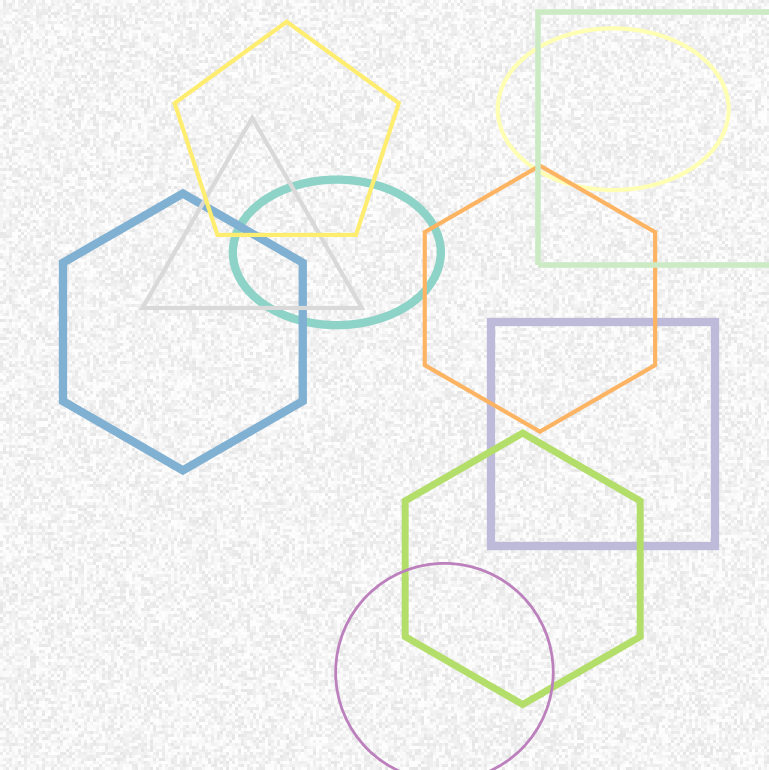[{"shape": "oval", "thickness": 3, "radius": 0.68, "center": [0.437, 0.672]}, {"shape": "oval", "thickness": 1.5, "radius": 0.75, "center": [0.796, 0.858]}, {"shape": "square", "thickness": 3, "radius": 0.73, "center": [0.783, 0.436]}, {"shape": "hexagon", "thickness": 3, "radius": 0.9, "center": [0.237, 0.569]}, {"shape": "hexagon", "thickness": 1.5, "radius": 0.86, "center": [0.701, 0.612]}, {"shape": "hexagon", "thickness": 2.5, "radius": 0.88, "center": [0.679, 0.261]}, {"shape": "triangle", "thickness": 1.5, "radius": 0.82, "center": [0.328, 0.682]}, {"shape": "circle", "thickness": 1, "radius": 0.71, "center": [0.577, 0.127]}, {"shape": "square", "thickness": 2, "radius": 0.82, "center": [0.864, 0.82]}, {"shape": "pentagon", "thickness": 1.5, "radius": 0.77, "center": [0.372, 0.819]}]